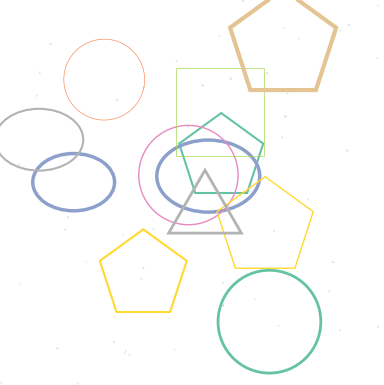[{"shape": "pentagon", "thickness": 1.5, "radius": 0.57, "center": [0.574, 0.592]}, {"shape": "circle", "thickness": 2, "radius": 0.67, "center": [0.7, 0.164]}, {"shape": "circle", "thickness": 0.5, "radius": 0.53, "center": [0.271, 0.793]}, {"shape": "oval", "thickness": 2.5, "radius": 0.67, "center": [0.541, 0.543]}, {"shape": "oval", "thickness": 2.5, "radius": 0.53, "center": [0.191, 0.527]}, {"shape": "circle", "thickness": 1, "radius": 0.64, "center": [0.489, 0.545]}, {"shape": "square", "thickness": 0.5, "radius": 0.57, "center": [0.572, 0.71]}, {"shape": "pentagon", "thickness": 1.5, "radius": 0.59, "center": [0.372, 0.286]}, {"shape": "pentagon", "thickness": 1, "radius": 0.66, "center": [0.689, 0.41]}, {"shape": "pentagon", "thickness": 3, "radius": 0.72, "center": [0.735, 0.883]}, {"shape": "triangle", "thickness": 2, "radius": 0.55, "center": [0.532, 0.449]}, {"shape": "oval", "thickness": 1.5, "radius": 0.57, "center": [0.101, 0.637]}]